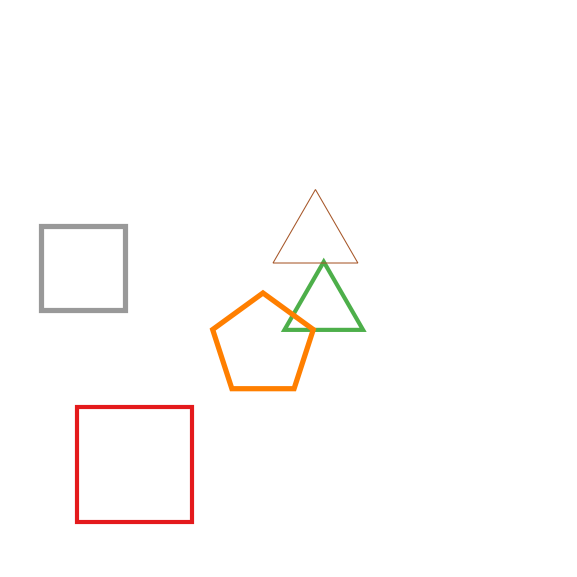[{"shape": "square", "thickness": 2, "radius": 0.5, "center": [0.234, 0.195]}, {"shape": "triangle", "thickness": 2, "radius": 0.39, "center": [0.561, 0.467]}, {"shape": "pentagon", "thickness": 2.5, "radius": 0.46, "center": [0.455, 0.4]}, {"shape": "triangle", "thickness": 0.5, "radius": 0.42, "center": [0.546, 0.586]}, {"shape": "square", "thickness": 2.5, "radius": 0.37, "center": [0.144, 0.535]}]